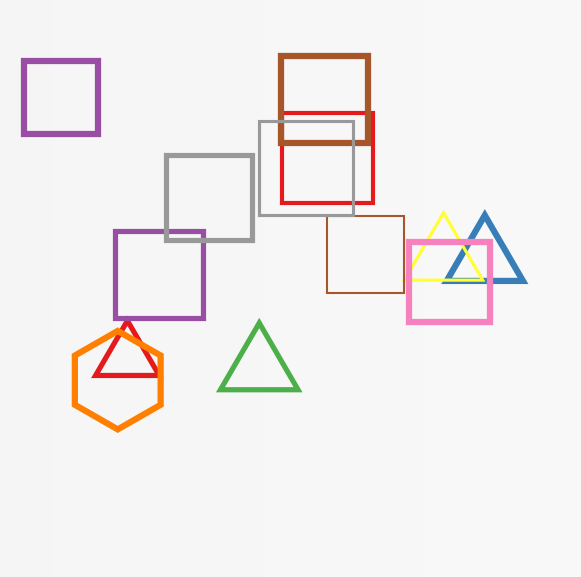[{"shape": "triangle", "thickness": 2.5, "radius": 0.32, "center": [0.219, 0.381]}, {"shape": "square", "thickness": 2, "radius": 0.39, "center": [0.564, 0.725]}, {"shape": "triangle", "thickness": 3, "radius": 0.38, "center": [0.834, 0.551]}, {"shape": "triangle", "thickness": 2.5, "radius": 0.39, "center": [0.446, 0.363]}, {"shape": "square", "thickness": 2.5, "radius": 0.38, "center": [0.273, 0.524]}, {"shape": "square", "thickness": 3, "radius": 0.32, "center": [0.105, 0.83]}, {"shape": "hexagon", "thickness": 3, "radius": 0.43, "center": [0.203, 0.341]}, {"shape": "triangle", "thickness": 1.5, "radius": 0.39, "center": [0.763, 0.553]}, {"shape": "square", "thickness": 1, "radius": 0.33, "center": [0.629, 0.558]}, {"shape": "square", "thickness": 3, "radius": 0.38, "center": [0.558, 0.827]}, {"shape": "square", "thickness": 3, "radius": 0.35, "center": [0.773, 0.511]}, {"shape": "square", "thickness": 1.5, "radius": 0.41, "center": [0.526, 0.708]}, {"shape": "square", "thickness": 2.5, "radius": 0.37, "center": [0.36, 0.656]}]